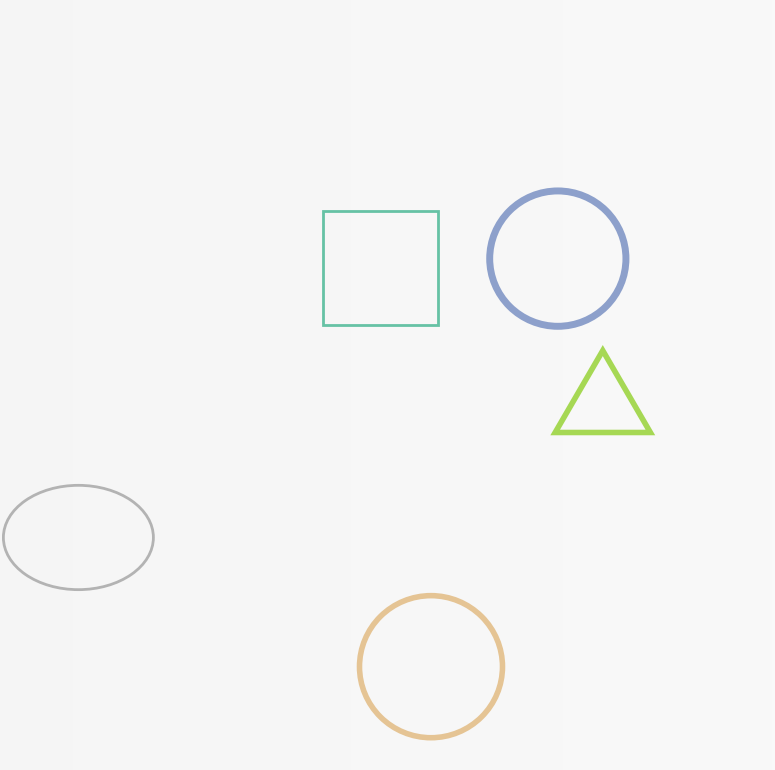[{"shape": "square", "thickness": 1, "radius": 0.37, "center": [0.491, 0.652]}, {"shape": "circle", "thickness": 2.5, "radius": 0.44, "center": [0.72, 0.664]}, {"shape": "triangle", "thickness": 2, "radius": 0.35, "center": [0.778, 0.474]}, {"shape": "circle", "thickness": 2, "radius": 0.46, "center": [0.556, 0.134]}, {"shape": "oval", "thickness": 1, "radius": 0.48, "center": [0.101, 0.302]}]